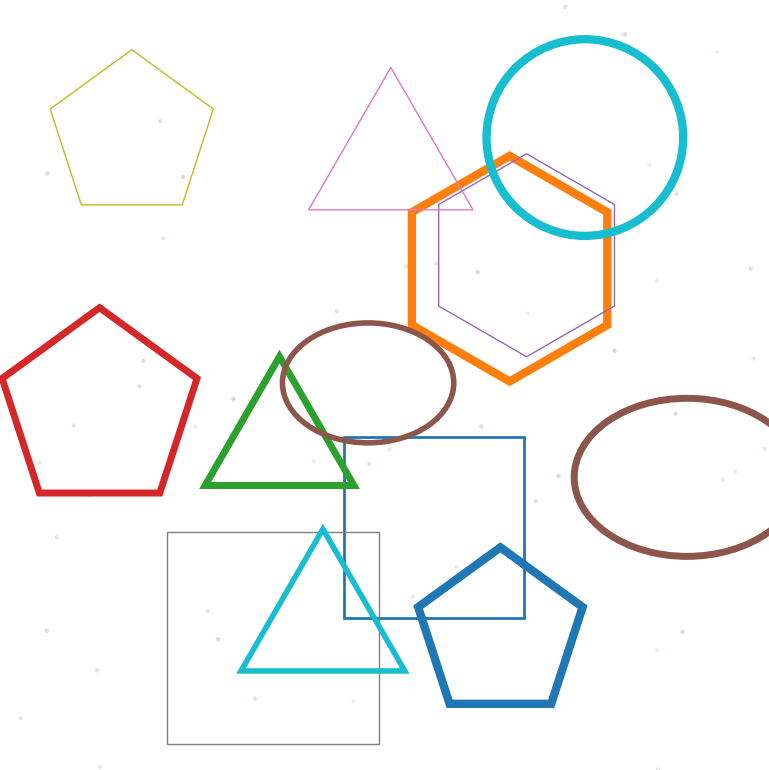[{"shape": "pentagon", "thickness": 3, "radius": 0.56, "center": [0.65, 0.177]}, {"shape": "square", "thickness": 1, "radius": 0.59, "center": [0.564, 0.315]}, {"shape": "hexagon", "thickness": 3, "radius": 0.73, "center": [0.662, 0.651]}, {"shape": "triangle", "thickness": 2.5, "radius": 0.56, "center": [0.363, 0.425]}, {"shape": "pentagon", "thickness": 2.5, "radius": 0.67, "center": [0.129, 0.467]}, {"shape": "hexagon", "thickness": 0.5, "radius": 0.66, "center": [0.684, 0.668]}, {"shape": "oval", "thickness": 2, "radius": 0.56, "center": [0.478, 0.503]}, {"shape": "oval", "thickness": 2.5, "radius": 0.73, "center": [0.892, 0.38]}, {"shape": "triangle", "thickness": 0.5, "radius": 0.62, "center": [0.508, 0.789]}, {"shape": "square", "thickness": 0.5, "radius": 0.69, "center": [0.355, 0.172]}, {"shape": "pentagon", "thickness": 0.5, "radius": 0.56, "center": [0.171, 0.824]}, {"shape": "triangle", "thickness": 2, "radius": 0.61, "center": [0.419, 0.19]}, {"shape": "circle", "thickness": 3, "radius": 0.64, "center": [0.76, 0.821]}]